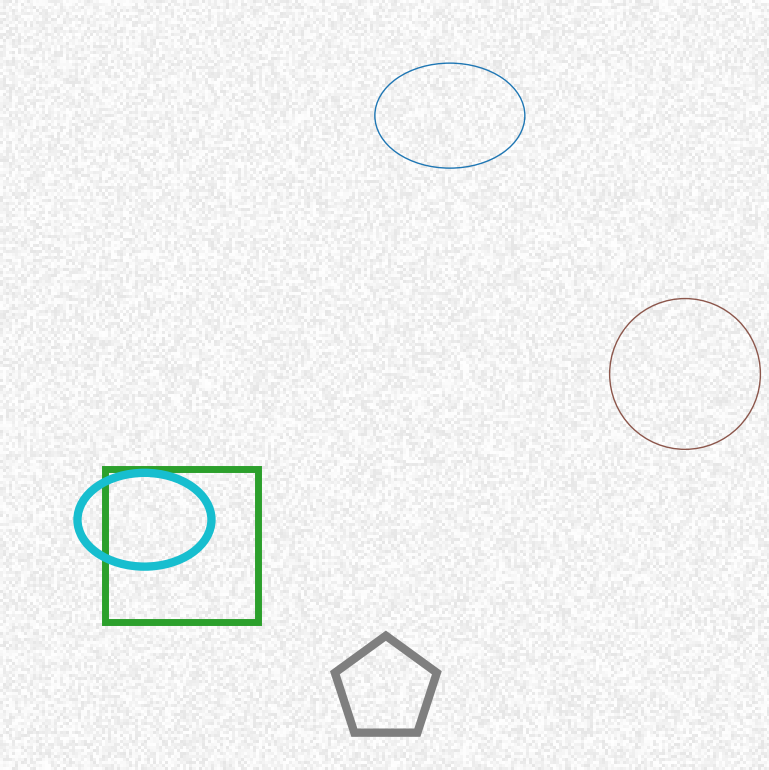[{"shape": "oval", "thickness": 0.5, "radius": 0.49, "center": [0.584, 0.85]}, {"shape": "square", "thickness": 2.5, "radius": 0.49, "center": [0.236, 0.292]}, {"shape": "circle", "thickness": 0.5, "radius": 0.49, "center": [0.89, 0.514]}, {"shape": "pentagon", "thickness": 3, "radius": 0.35, "center": [0.501, 0.105]}, {"shape": "oval", "thickness": 3, "radius": 0.44, "center": [0.188, 0.325]}]